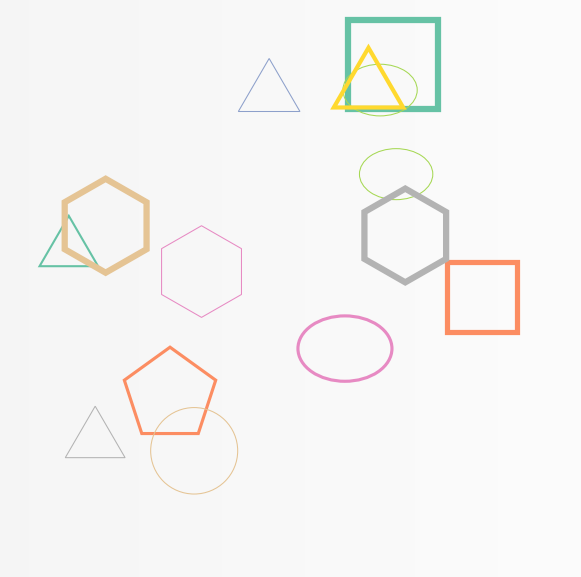[{"shape": "triangle", "thickness": 1, "radius": 0.29, "center": [0.118, 0.567]}, {"shape": "square", "thickness": 3, "radius": 0.39, "center": [0.676, 0.888]}, {"shape": "square", "thickness": 2.5, "radius": 0.3, "center": [0.83, 0.485]}, {"shape": "pentagon", "thickness": 1.5, "radius": 0.41, "center": [0.293, 0.315]}, {"shape": "triangle", "thickness": 0.5, "radius": 0.31, "center": [0.463, 0.837]}, {"shape": "oval", "thickness": 1.5, "radius": 0.4, "center": [0.593, 0.396]}, {"shape": "hexagon", "thickness": 0.5, "radius": 0.4, "center": [0.347, 0.529]}, {"shape": "oval", "thickness": 0.5, "radius": 0.32, "center": [0.654, 0.843]}, {"shape": "oval", "thickness": 0.5, "radius": 0.32, "center": [0.682, 0.698]}, {"shape": "triangle", "thickness": 2, "radius": 0.34, "center": [0.634, 0.847]}, {"shape": "hexagon", "thickness": 3, "radius": 0.41, "center": [0.182, 0.608]}, {"shape": "circle", "thickness": 0.5, "radius": 0.37, "center": [0.334, 0.219]}, {"shape": "hexagon", "thickness": 3, "radius": 0.41, "center": [0.697, 0.591]}, {"shape": "triangle", "thickness": 0.5, "radius": 0.3, "center": [0.164, 0.236]}]